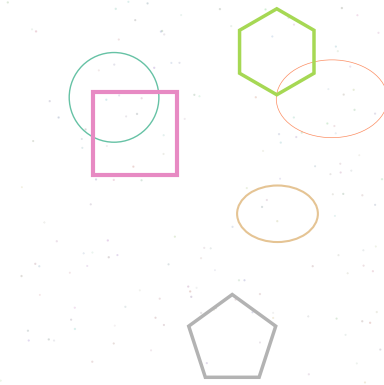[{"shape": "circle", "thickness": 1, "radius": 0.58, "center": [0.296, 0.747]}, {"shape": "oval", "thickness": 0.5, "radius": 0.72, "center": [0.862, 0.743]}, {"shape": "square", "thickness": 3, "radius": 0.54, "center": [0.351, 0.653]}, {"shape": "hexagon", "thickness": 2.5, "radius": 0.56, "center": [0.719, 0.866]}, {"shape": "oval", "thickness": 1.5, "radius": 0.52, "center": [0.721, 0.445]}, {"shape": "pentagon", "thickness": 2.5, "radius": 0.59, "center": [0.603, 0.116]}]